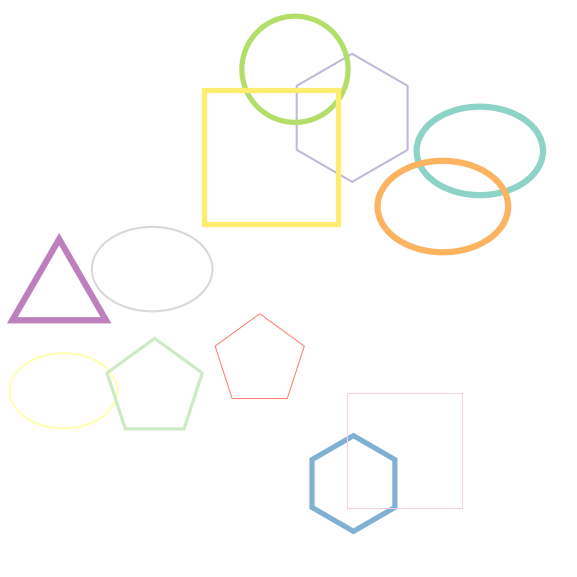[{"shape": "oval", "thickness": 3, "radius": 0.55, "center": [0.831, 0.738]}, {"shape": "oval", "thickness": 1, "radius": 0.46, "center": [0.11, 0.322]}, {"shape": "hexagon", "thickness": 1, "radius": 0.55, "center": [0.61, 0.795]}, {"shape": "pentagon", "thickness": 0.5, "radius": 0.41, "center": [0.45, 0.375]}, {"shape": "hexagon", "thickness": 2.5, "radius": 0.41, "center": [0.612, 0.162]}, {"shape": "oval", "thickness": 3, "radius": 0.57, "center": [0.767, 0.641]}, {"shape": "circle", "thickness": 2.5, "radius": 0.46, "center": [0.511, 0.879]}, {"shape": "square", "thickness": 0.5, "radius": 0.5, "center": [0.701, 0.219]}, {"shape": "oval", "thickness": 1, "radius": 0.52, "center": [0.264, 0.533]}, {"shape": "triangle", "thickness": 3, "radius": 0.47, "center": [0.102, 0.491]}, {"shape": "pentagon", "thickness": 1.5, "radius": 0.43, "center": [0.268, 0.327]}, {"shape": "square", "thickness": 2.5, "radius": 0.58, "center": [0.469, 0.727]}]